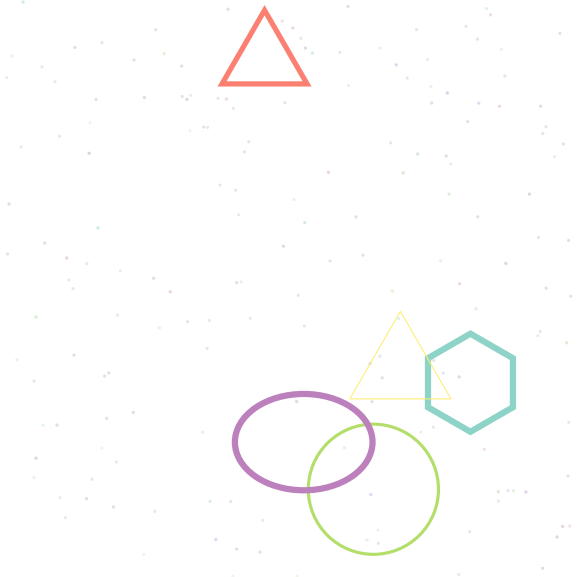[{"shape": "hexagon", "thickness": 3, "radius": 0.42, "center": [0.815, 0.336]}, {"shape": "triangle", "thickness": 2.5, "radius": 0.43, "center": [0.458, 0.896]}, {"shape": "circle", "thickness": 1.5, "radius": 0.56, "center": [0.647, 0.152]}, {"shape": "oval", "thickness": 3, "radius": 0.6, "center": [0.526, 0.234]}, {"shape": "triangle", "thickness": 0.5, "radius": 0.51, "center": [0.693, 0.359]}]